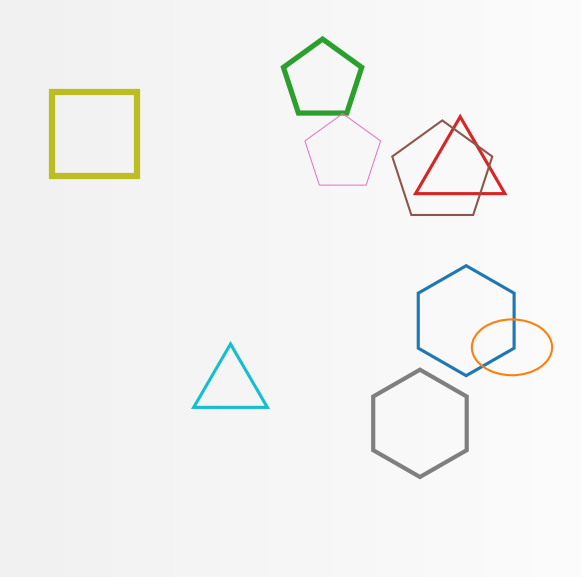[{"shape": "hexagon", "thickness": 1.5, "radius": 0.48, "center": [0.802, 0.444]}, {"shape": "oval", "thickness": 1, "radius": 0.35, "center": [0.881, 0.398]}, {"shape": "pentagon", "thickness": 2.5, "radius": 0.35, "center": [0.555, 0.861]}, {"shape": "triangle", "thickness": 1.5, "radius": 0.44, "center": [0.792, 0.708]}, {"shape": "pentagon", "thickness": 1, "radius": 0.45, "center": [0.761, 0.7]}, {"shape": "pentagon", "thickness": 0.5, "radius": 0.34, "center": [0.59, 0.734]}, {"shape": "hexagon", "thickness": 2, "radius": 0.46, "center": [0.723, 0.266]}, {"shape": "square", "thickness": 3, "radius": 0.37, "center": [0.162, 0.767]}, {"shape": "triangle", "thickness": 1.5, "radius": 0.37, "center": [0.397, 0.33]}]